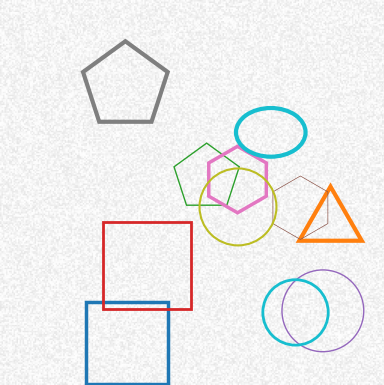[{"shape": "square", "thickness": 2.5, "radius": 0.53, "center": [0.329, 0.11]}, {"shape": "triangle", "thickness": 3, "radius": 0.47, "center": [0.858, 0.422]}, {"shape": "pentagon", "thickness": 1, "radius": 0.45, "center": [0.537, 0.539]}, {"shape": "square", "thickness": 2, "radius": 0.57, "center": [0.382, 0.31]}, {"shape": "circle", "thickness": 1, "radius": 0.53, "center": [0.839, 0.193]}, {"shape": "hexagon", "thickness": 0.5, "radius": 0.41, "center": [0.78, 0.46]}, {"shape": "hexagon", "thickness": 2.5, "radius": 0.43, "center": [0.617, 0.534]}, {"shape": "pentagon", "thickness": 3, "radius": 0.58, "center": [0.326, 0.777]}, {"shape": "circle", "thickness": 1.5, "radius": 0.5, "center": [0.618, 0.463]}, {"shape": "circle", "thickness": 2, "radius": 0.42, "center": [0.768, 0.189]}, {"shape": "oval", "thickness": 3, "radius": 0.45, "center": [0.703, 0.656]}]